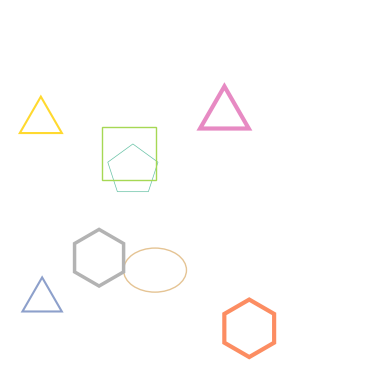[{"shape": "pentagon", "thickness": 0.5, "radius": 0.34, "center": [0.345, 0.558]}, {"shape": "hexagon", "thickness": 3, "radius": 0.37, "center": [0.647, 0.147]}, {"shape": "triangle", "thickness": 1.5, "radius": 0.29, "center": [0.109, 0.22]}, {"shape": "triangle", "thickness": 3, "radius": 0.37, "center": [0.583, 0.703]}, {"shape": "square", "thickness": 1, "radius": 0.35, "center": [0.336, 0.601]}, {"shape": "triangle", "thickness": 1.5, "radius": 0.32, "center": [0.106, 0.686]}, {"shape": "oval", "thickness": 1, "radius": 0.41, "center": [0.403, 0.298]}, {"shape": "hexagon", "thickness": 2.5, "radius": 0.37, "center": [0.257, 0.331]}]